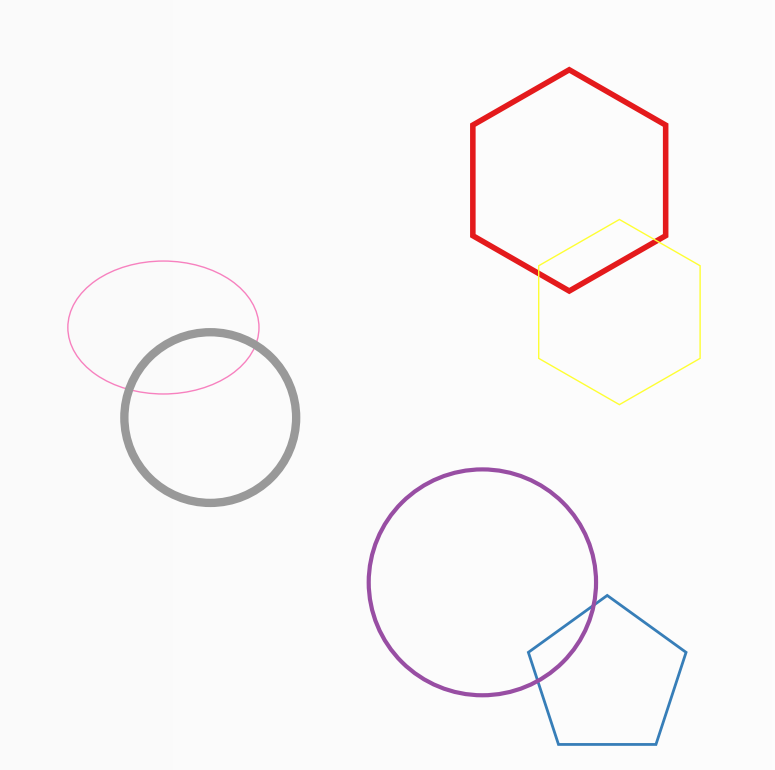[{"shape": "hexagon", "thickness": 2, "radius": 0.72, "center": [0.735, 0.766]}, {"shape": "pentagon", "thickness": 1, "radius": 0.53, "center": [0.784, 0.12]}, {"shape": "circle", "thickness": 1.5, "radius": 0.73, "center": [0.622, 0.244]}, {"shape": "hexagon", "thickness": 0.5, "radius": 0.6, "center": [0.799, 0.595]}, {"shape": "oval", "thickness": 0.5, "radius": 0.62, "center": [0.211, 0.575]}, {"shape": "circle", "thickness": 3, "radius": 0.55, "center": [0.271, 0.458]}]